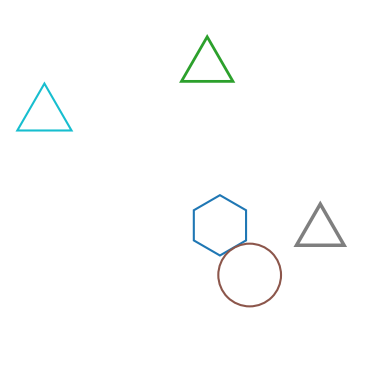[{"shape": "hexagon", "thickness": 1.5, "radius": 0.39, "center": [0.571, 0.415]}, {"shape": "triangle", "thickness": 2, "radius": 0.39, "center": [0.538, 0.827]}, {"shape": "circle", "thickness": 1.5, "radius": 0.41, "center": [0.648, 0.286]}, {"shape": "triangle", "thickness": 2.5, "radius": 0.36, "center": [0.832, 0.399]}, {"shape": "triangle", "thickness": 1.5, "radius": 0.41, "center": [0.115, 0.702]}]